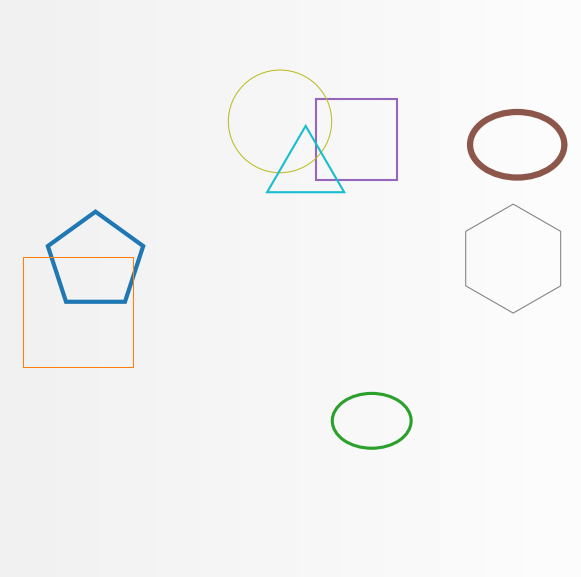[{"shape": "pentagon", "thickness": 2, "radius": 0.43, "center": [0.164, 0.546]}, {"shape": "square", "thickness": 0.5, "radius": 0.48, "center": [0.134, 0.459]}, {"shape": "oval", "thickness": 1.5, "radius": 0.34, "center": [0.64, 0.27]}, {"shape": "square", "thickness": 1, "radius": 0.35, "center": [0.614, 0.757]}, {"shape": "oval", "thickness": 3, "radius": 0.41, "center": [0.89, 0.748]}, {"shape": "hexagon", "thickness": 0.5, "radius": 0.47, "center": [0.883, 0.551]}, {"shape": "circle", "thickness": 0.5, "radius": 0.44, "center": [0.482, 0.789]}, {"shape": "triangle", "thickness": 1, "radius": 0.38, "center": [0.526, 0.705]}]